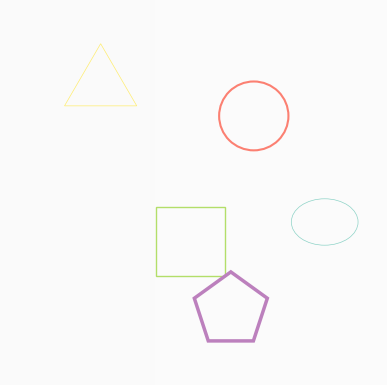[{"shape": "oval", "thickness": 0.5, "radius": 0.43, "center": [0.838, 0.423]}, {"shape": "circle", "thickness": 1.5, "radius": 0.45, "center": [0.655, 0.699]}, {"shape": "square", "thickness": 1, "radius": 0.45, "center": [0.491, 0.372]}, {"shape": "pentagon", "thickness": 2.5, "radius": 0.5, "center": [0.596, 0.195]}, {"shape": "triangle", "thickness": 0.5, "radius": 0.54, "center": [0.26, 0.779]}]